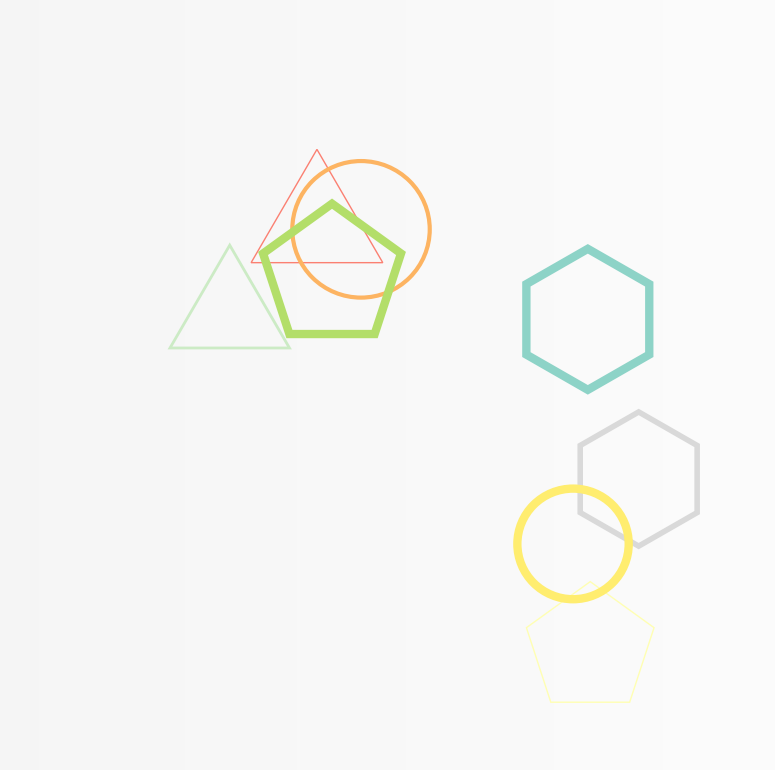[{"shape": "hexagon", "thickness": 3, "radius": 0.46, "center": [0.758, 0.585]}, {"shape": "pentagon", "thickness": 0.5, "radius": 0.43, "center": [0.762, 0.158]}, {"shape": "triangle", "thickness": 0.5, "radius": 0.49, "center": [0.409, 0.708]}, {"shape": "circle", "thickness": 1.5, "radius": 0.44, "center": [0.466, 0.702]}, {"shape": "pentagon", "thickness": 3, "radius": 0.47, "center": [0.428, 0.642]}, {"shape": "hexagon", "thickness": 2, "radius": 0.44, "center": [0.824, 0.378]}, {"shape": "triangle", "thickness": 1, "radius": 0.44, "center": [0.296, 0.593]}, {"shape": "circle", "thickness": 3, "radius": 0.36, "center": [0.739, 0.294]}]